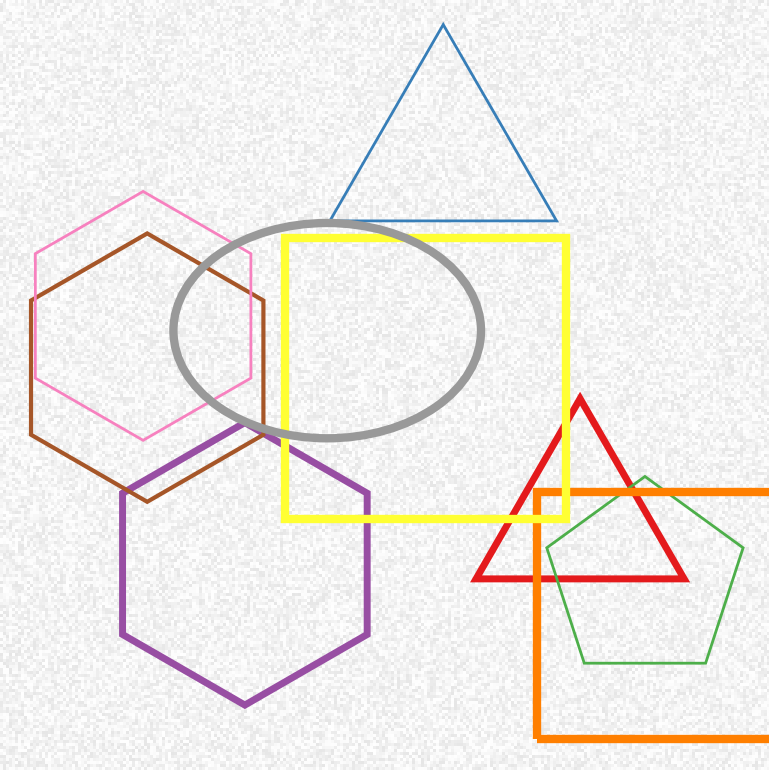[{"shape": "triangle", "thickness": 2.5, "radius": 0.78, "center": [0.753, 0.326]}, {"shape": "triangle", "thickness": 1, "radius": 0.85, "center": [0.576, 0.798]}, {"shape": "pentagon", "thickness": 1, "radius": 0.67, "center": [0.838, 0.247]}, {"shape": "hexagon", "thickness": 2.5, "radius": 0.92, "center": [0.318, 0.268]}, {"shape": "square", "thickness": 3, "radius": 0.8, "center": [0.858, 0.201]}, {"shape": "square", "thickness": 3, "radius": 0.91, "center": [0.553, 0.509]}, {"shape": "hexagon", "thickness": 1.5, "radius": 0.87, "center": [0.191, 0.523]}, {"shape": "hexagon", "thickness": 1, "radius": 0.81, "center": [0.186, 0.59]}, {"shape": "oval", "thickness": 3, "radius": 1.0, "center": [0.425, 0.571]}]